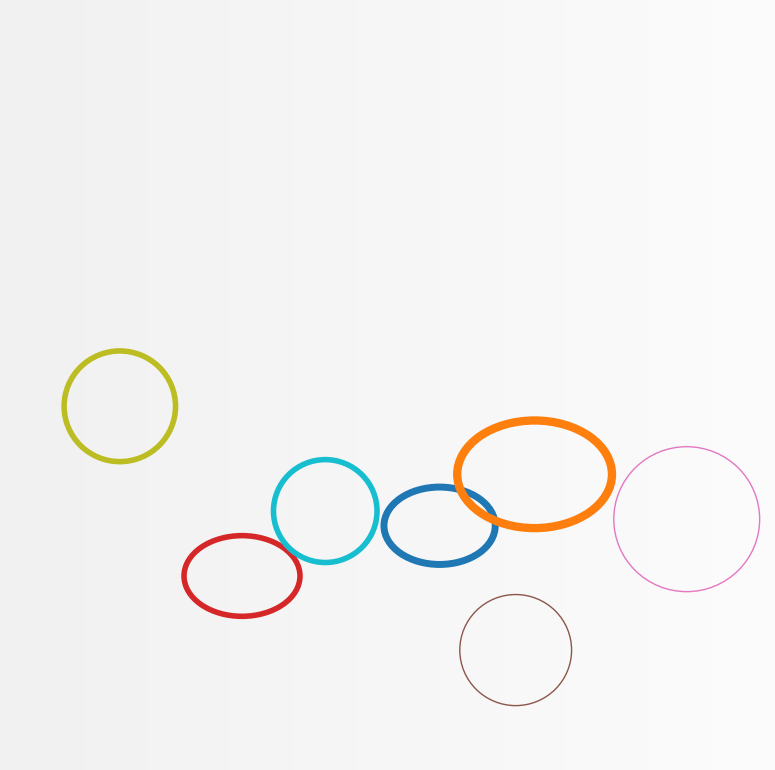[{"shape": "oval", "thickness": 2.5, "radius": 0.36, "center": [0.567, 0.317]}, {"shape": "oval", "thickness": 3, "radius": 0.5, "center": [0.69, 0.384]}, {"shape": "oval", "thickness": 2, "radius": 0.37, "center": [0.312, 0.252]}, {"shape": "circle", "thickness": 0.5, "radius": 0.36, "center": [0.665, 0.156]}, {"shape": "circle", "thickness": 0.5, "radius": 0.47, "center": [0.886, 0.326]}, {"shape": "circle", "thickness": 2, "radius": 0.36, "center": [0.155, 0.472]}, {"shape": "circle", "thickness": 2, "radius": 0.33, "center": [0.42, 0.336]}]